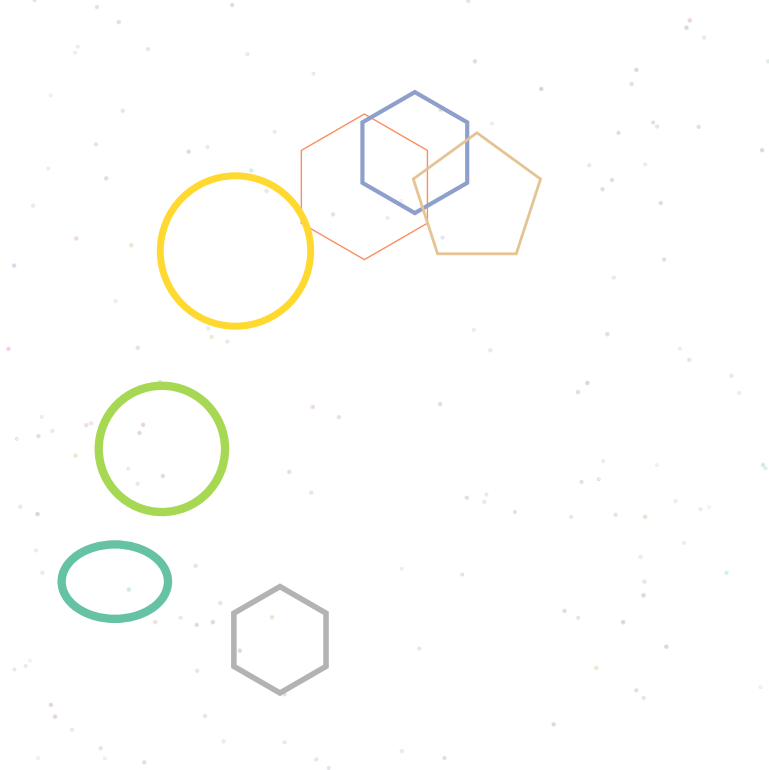[{"shape": "oval", "thickness": 3, "radius": 0.35, "center": [0.149, 0.245]}, {"shape": "hexagon", "thickness": 0.5, "radius": 0.47, "center": [0.473, 0.757]}, {"shape": "hexagon", "thickness": 1.5, "radius": 0.39, "center": [0.539, 0.802]}, {"shape": "circle", "thickness": 3, "radius": 0.41, "center": [0.21, 0.417]}, {"shape": "circle", "thickness": 2.5, "radius": 0.49, "center": [0.306, 0.674]}, {"shape": "pentagon", "thickness": 1, "radius": 0.43, "center": [0.619, 0.741]}, {"shape": "hexagon", "thickness": 2, "radius": 0.35, "center": [0.364, 0.169]}]